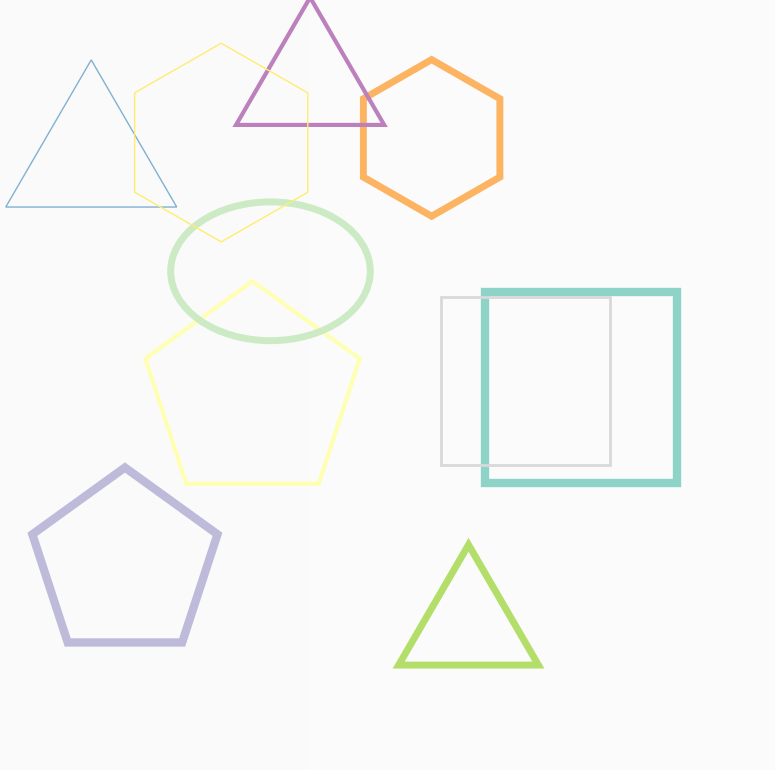[{"shape": "square", "thickness": 3, "radius": 0.62, "center": [0.75, 0.497]}, {"shape": "pentagon", "thickness": 1.5, "radius": 0.73, "center": [0.326, 0.489]}, {"shape": "pentagon", "thickness": 3, "radius": 0.63, "center": [0.161, 0.267]}, {"shape": "triangle", "thickness": 0.5, "radius": 0.64, "center": [0.118, 0.795]}, {"shape": "hexagon", "thickness": 2.5, "radius": 0.51, "center": [0.557, 0.821]}, {"shape": "triangle", "thickness": 2.5, "radius": 0.52, "center": [0.605, 0.188]}, {"shape": "square", "thickness": 1, "radius": 0.55, "center": [0.678, 0.505]}, {"shape": "triangle", "thickness": 1.5, "radius": 0.55, "center": [0.4, 0.893]}, {"shape": "oval", "thickness": 2.5, "radius": 0.64, "center": [0.349, 0.648]}, {"shape": "hexagon", "thickness": 0.5, "radius": 0.64, "center": [0.285, 0.815]}]